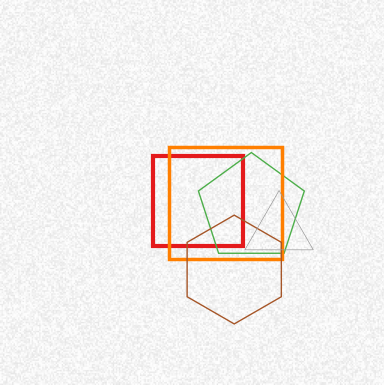[{"shape": "square", "thickness": 3, "radius": 0.58, "center": [0.514, 0.479]}, {"shape": "pentagon", "thickness": 1, "radius": 0.72, "center": [0.653, 0.459]}, {"shape": "square", "thickness": 2.5, "radius": 0.73, "center": [0.585, 0.473]}, {"shape": "hexagon", "thickness": 1, "radius": 0.71, "center": [0.608, 0.3]}, {"shape": "triangle", "thickness": 0.5, "radius": 0.51, "center": [0.725, 0.402]}]